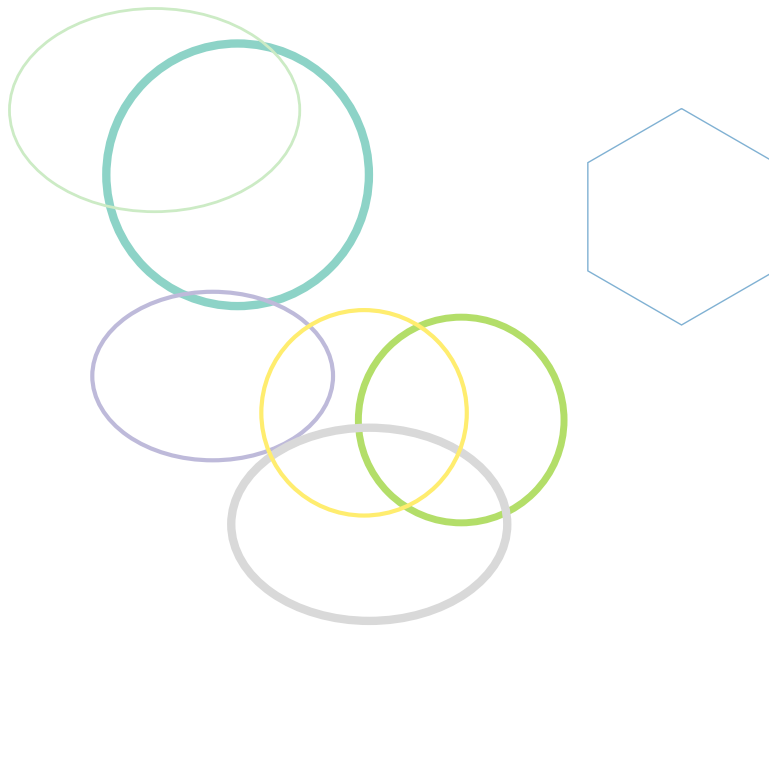[{"shape": "circle", "thickness": 3, "radius": 0.85, "center": [0.309, 0.773]}, {"shape": "oval", "thickness": 1.5, "radius": 0.78, "center": [0.276, 0.512]}, {"shape": "hexagon", "thickness": 0.5, "radius": 0.7, "center": [0.885, 0.718]}, {"shape": "circle", "thickness": 2.5, "radius": 0.67, "center": [0.599, 0.455]}, {"shape": "oval", "thickness": 3, "radius": 0.9, "center": [0.48, 0.319]}, {"shape": "oval", "thickness": 1, "radius": 0.94, "center": [0.201, 0.857]}, {"shape": "circle", "thickness": 1.5, "radius": 0.67, "center": [0.473, 0.464]}]